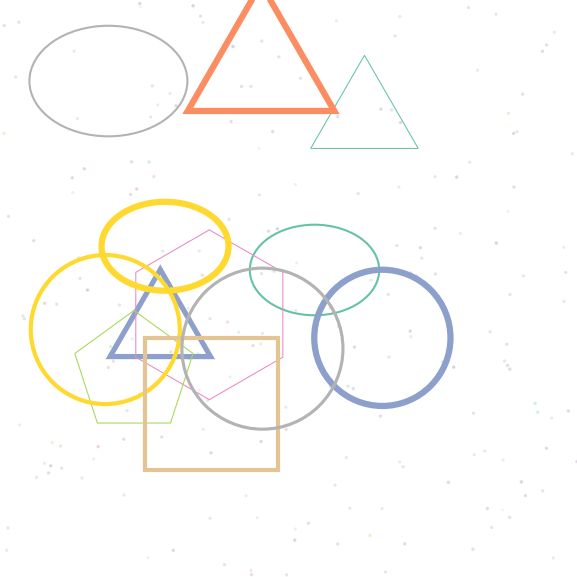[{"shape": "oval", "thickness": 1, "radius": 0.56, "center": [0.545, 0.532]}, {"shape": "triangle", "thickness": 0.5, "radius": 0.54, "center": [0.631, 0.796]}, {"shape": "triangle", "thickness": 3, "radius": 0.73, "center": [0.452, 0.88]}, {"shape": "triangle", "thickness": 2.5, "radius": 0.5, "center": [0.278, 0.432]}, {"shape": "circle", "thickness": 3, "radius": 0.59, "center": [0.662, 0.414]}, {"shape": "hexagon", "thickness": 0.5, "radius": 0.73, "center": [0.362, 0.454]}, {"shape": "pentagon", "thickness": 0.5, "radius": 0.54, "center": [0.232, 0.354]}, {"shape": "circle", "thickness": 2, "radius": 0.65, "center": [0.182, 0.428]}, {"shape": "oval", "thickness": 3, "radius": 0.55, "center": [0.286, 0.573]}, {"shape": "square", "thickness": 2, "radius": 0.57, "center": [0.366, 0.3]}, {"shape": "oval", "thickness": 1, "radius": 0.68, "center": [0.188, 0.859]}, {"shape": "circle", "thickness": 1.5, "radius": 0.7, "center": [0.454, 0.395]}]